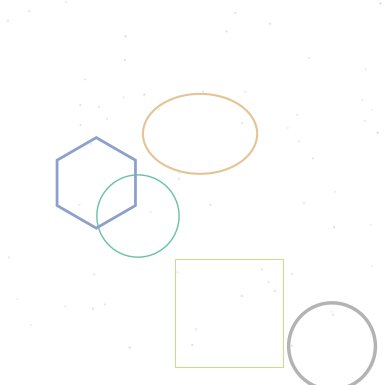[{"shape": "circle", "thickness": 1, "radius": 0.53, "center": [0.358, 0.439]}, {"shape": "hexagon", "thickness": 2, "radius": 0.59, "center": [0.25, 0.525]}, {"shape": "square", "thickness": 0.5, "radius": 0.7, "center": [0.594, 0.187]}, {"shape": "oval", "thickness": 1.5, "radius": 0.74, "center": [0.52, 0.652]}, {"shape": "circle", "thickness": 2.5, "radius": 0.56, "center": [0.862, 0.101]}]